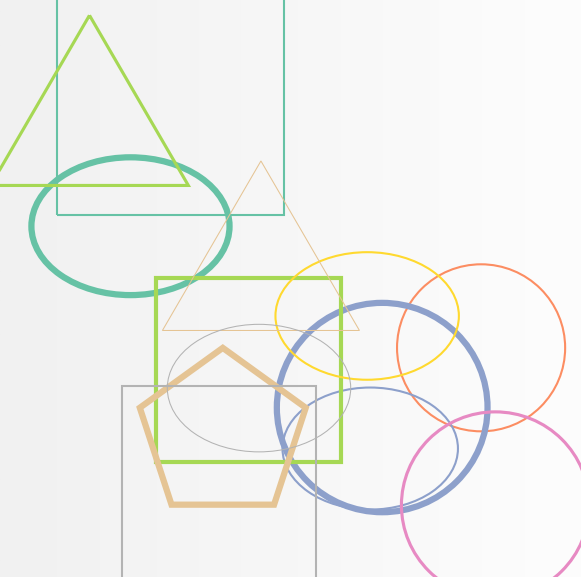[{"shape": "square", "thickness": 1, "radius": 0.98, "center": [0.293, 0.822]}, {"shape": "oval", "thickness": 3, "radius": 0.85, "center": [0.224, 0.607]}, {"shape": "circle", "thickness": 1, "radius": 0.72, "center": [0.828, 0.397]}, {"shape": "oval", "thickness": 1, "radius": 0.75, "center": [0.637, 0.222]}, {"shape": "circle", "thickness": 3, "radius": 0.91, "center": [0.658, 0.293]}, {"shape": "circle", "thickness": 1.5, "radius": 0.81, "center": [0.852, 0.124]}, {"shape": "square", "thickness": 2, "radius": 0.8, "center": [0.428, 0.358]}, {"shape": "triangle", "thickness": 1.5, "radius": 0.98, "center": [0.154, 0.776]}, {"shape": "oval", "thickness": 1, "radius": 0.79, "center": [0.632, 0.452]}, {"shape": "pentagon", "thickness": 3, "radius": 0.75, "center": [0.383, 0.247]}, {"shape": "triangle", "thickness": 0.5, "radius": 0.98, "center": [0.449, 0.525]}, {"shape": "square", "thickness": 1, "radius": 0.83, "center": [0.377, 0.164]}, {"shape": "oval", "thickness": 0.5, "radius": 0.79, "center": [0.446, 0.327]}]